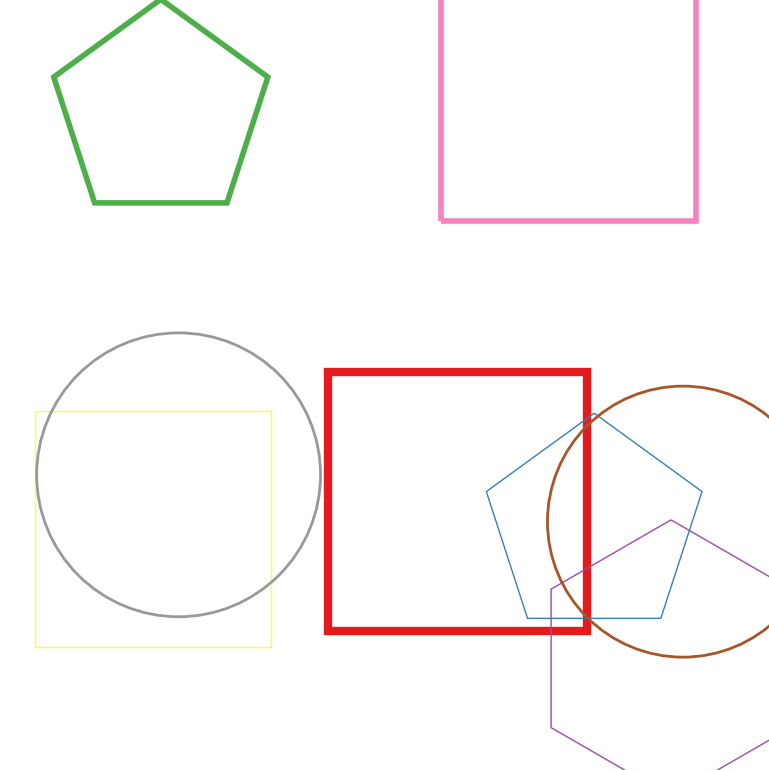[{"shape": "square", "thickness": 3, "radius": 0.84, "center": [0.595, 0.349]}, {"shape": "pentagon", "thickness": 0.5, "radius": 0.74, "center": [0.772, 0.316]}, {"shape": "pentagon", "thickness": 2, "radius": 0.73, "center": [0.209, 0.855]}, {"shape": "hexagon", "thickness": 0.5, "radius": 0.9, "center": [0.871, 0.145]}, {"shape": "square", "thickness": 0.5, "radius": 0.76, "center": [0.199, 0.313]}, {"shape": "circle", "thickness": 1, "radius": 0.88, "center": [0.887, 0.323]}, {"shape": "square", "thickness": 2, "radius": 0.83, "center": [0.738, 0.878]}, {"shape": "circle", "thickness": 1, "radius": 0.92, "center": [0.232, 0.383]}]